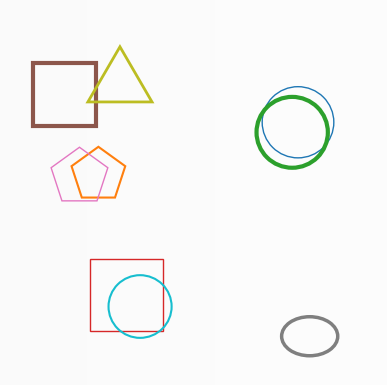[{"shape": "circle", "thickness": 1, "radius": 0.46, "center": [0.769, 0.682]}, {"shape": "pentagon", "thickness": 1.5, "radius": 0.36, "center": [0.254, 0.546]}, {"shape": "circle", "thickness": 3, "radius": 0.46, "center": [0.754, 0.656]}, {"shape": "square", "thickness": 1, "radius": 0.47, "center": [0.326, 0.234]}, {"shape": "square", "thickness": 3, "radius": 0.41, "center": [0.166, 0.754]}, {"shape": "pentagon", "thickness": 1, "radius": 0.38, "center": [0.205, 0.541]}, {"shape": "oval", "thickness": 2.5, "radius": 0.36, "center": [0.799, 0.127]}, {"shape": "triangle", "thickness": 2, "radius": 0.48, "center": [0.31, 0.783]}, {"shape": "circle", "thickness": 1.5, "radius": 0.41, "center": [0.361, 0.204]}]